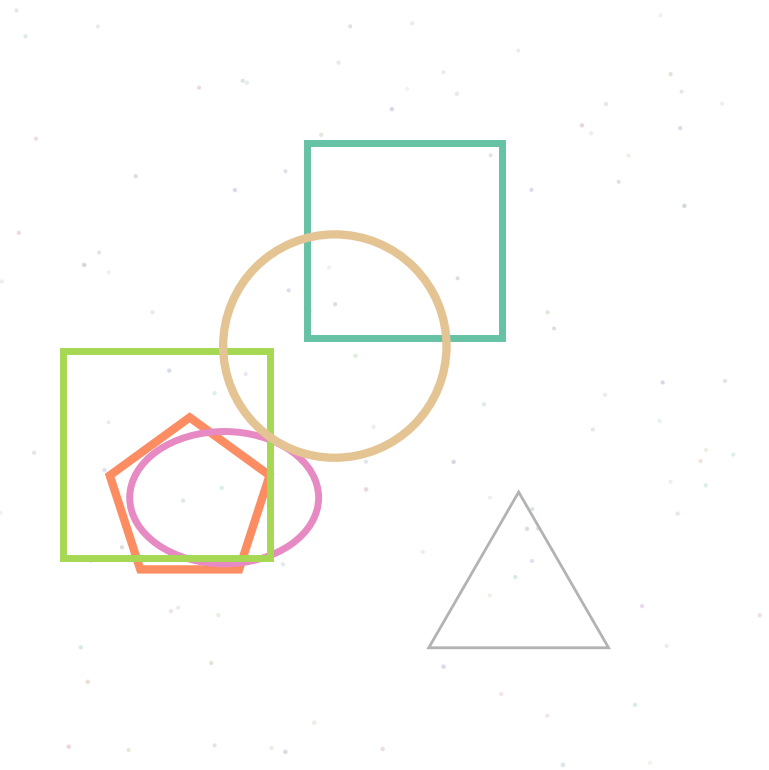[{"shape": "square", "thickness": 2.5, "radius": 0.63, "center": [0.525, 0.688]}, {"shape": "pentagon", "thickness": 3, "radius": 0.55, "center": [0.246, 0.349]}, {"shape": "oval", "thickness": 2.5, "radius": 0.61, "center": [0.291, 0.354]}, {"shape": "square", "thickness": 2.5, "radius": 0.67, "center": [0.217, 0.41]}, {"shape": "circle", "thickness": 3, "radius": 0.73, "center": [0.435, 0.551]}, {"shape": "triangle", "thickness": 1, "radius": 0.67, "center": [0.674, 0.226]}]